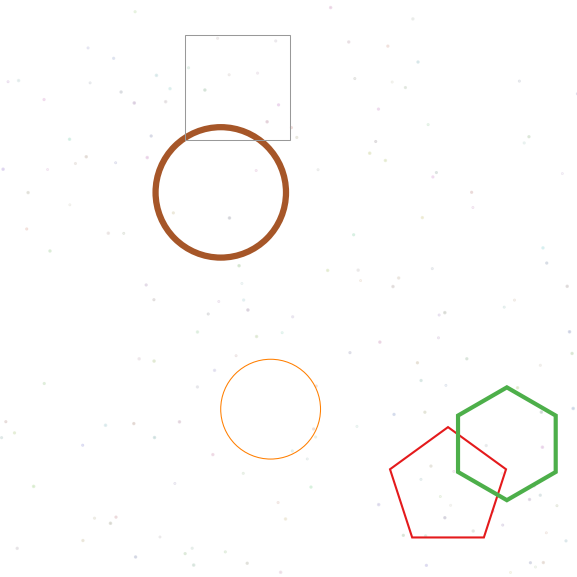[{"shape": "pentagon", "thickness": 1, "radius": 0.53, "center": [0.776, 0.154]}, {"shape": "hexagon", "thickness": 2, "radius": 0.49, "center": [0.878, 0.231]}, {"shape": "circle", "thickness": 0.5, "radius": 0.43, "center": [0.469, 0.291]}, {"shape": "circle", "thickness": 3, "radius": 0.56, "center": [0.382, 0.666]}, {"shape": "square", "thickness": 0.5, "radius": 0.45, "center": [0.411, 0.847]}]